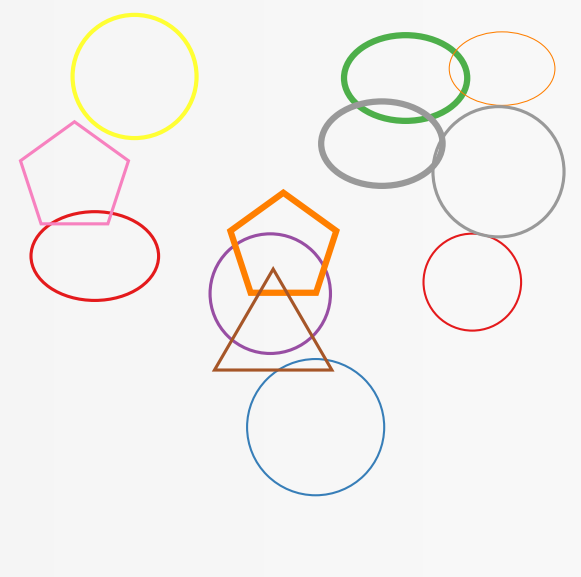[{"shape": "oval", "thickness": 1.5, "radius": 0.55, "center": [0.163, 0.556]}, {"shape": "circle", "thickness": 1, "radius": 0.42, "center": [0.813, 0.511]}, {"shape": "circle", "thickness": 1, "radius": 0.59, "center": [0.543, 0.259]}, {"shape": "oval", "thickness": 3, "radius": 0.53, "center": [0.698, 0.864]}, {"shape": "circle", "thickness": 1.5, "radius": 0.52, "center": [0.465, 0.491]}, {"shape": "oval", "thickness": 0.5, "radius": 0.45, "center": [0.864, 0.88]}, {"shape": "pentagon", "thickness": 3, "radius": 0.48, "center": [0.487, 0.57]}, {"shape": "circle", "thickness": 2, "radius": 0.53, "center": [0.232, 0.867]}, {"shape": "triangle", "thickness": 1.5, "radius": 0.58, "center": [0.47, 0.417]}, {"shape": "pentagon", "thickness": 1.5, "radius": 0.49, "center": [0.128, 0.691]}, {"shape": "oval", "thickness": 3, "radius": 0.52, "center": [0.657, 0.75]}, {"shape": "circle", "thickness": 1.5, "radius": 0.56, "center": [0.858, 0.702]}]